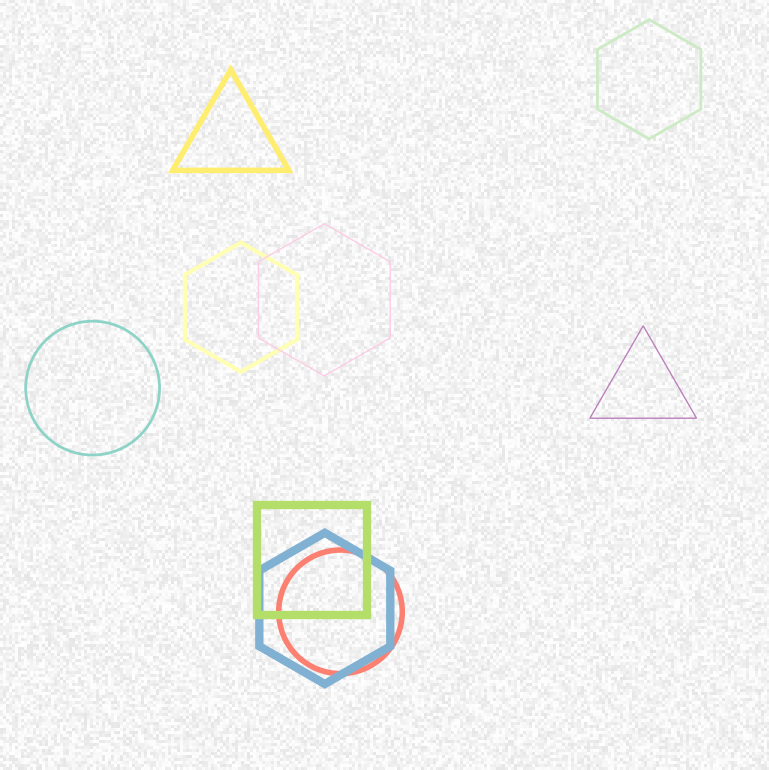[{"shape": "circle", "thickness": 1, "radius": 0.43, "center": [0.12, 0.496]}, {"shape": "hexagon", "thickness": 1.5, "radius": 0.42, "center": [0.313, 0.601]}, {"shape": "circle", "thickness": 2, "radius": 0.4, "center": [0.442, 0.205]}, {"shape": "hexagon", "thickness": 3, "radius": 0.49, "center": [0.422, 0.21]}, {"shape": "square", "thickness": 3, "radius": 0.36, "center": [0.405, 0.273]}, {"shape": "hexagon", "thickness": 0.5, "radius": 0.49, "center": [0.421, 0.611]}, {"shape": "triangle", "thickness": 0.5, "radius": 0.4, "center": [0.835, 0.497]}, {"shape": "hexagon", "thickness": 1, "radius": 0.39, "center": [0.843, 0.897]}, {"shape": "triangle", "thickness": 2, "radius": 0.44, "center": [0.3, 0.822]}]